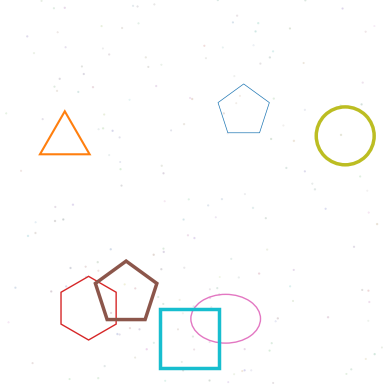[{"shape": "pentagon", "thickness": 0.5, "radius": 0.35, "center": [0.633, 0.712]}, {"shape": "triangle", "thickness": 1.5, "radius": 0.37, "center": [0.168, 0.636]}, {"shape": "hexagon", "thickness": 1, "radius": 0.41, "center": [0.23, 0.2]}, {"shape": "pentagon", "thickness": 2.5, "radius": 0.42, "center": [0.328, 0.238]}, {"shape": "oval", "thickness": 1, "radius": 0.45, "center": [0.586, 0.172]}, {"shape": "circle", "thickness": 2.5, "radius": 0.38, "center": [0.897, 0.647]}, {"shape": "square", "thickness": 2.5, "radius": 0.38, "center": [0.492, 0.121]}]